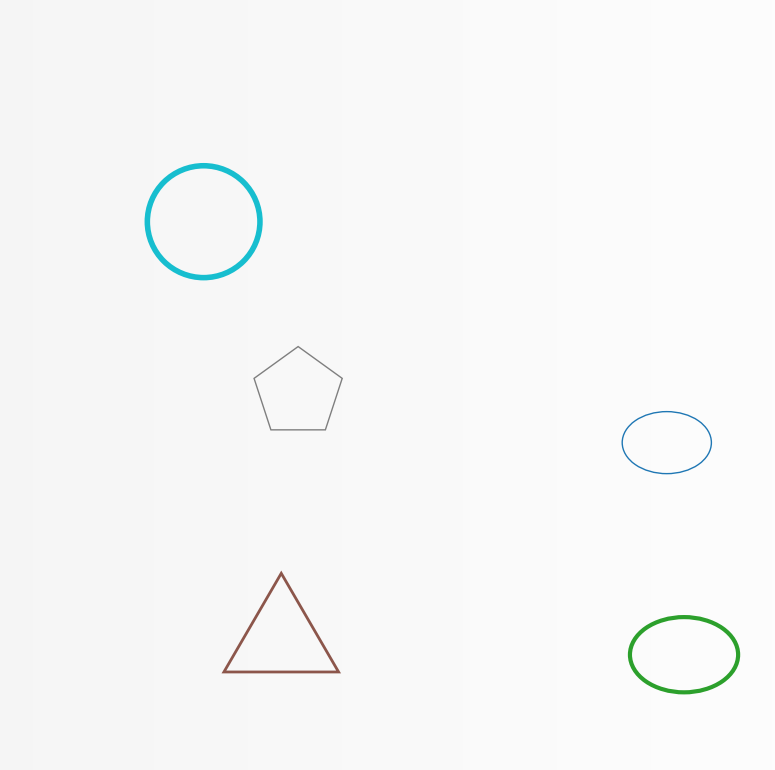[{"shape": "oval", "thickness": 0.5, "radius": 0.29, "center": [0.86, 0.425]}, {"shape": "oval", "thickness": 1.5, "radius": 0.35, "center": [0.883, 0.15]}, {"shape": "triangle", "thickness": 1, "radius": 0.43, "center": [0.363, 0.17]}, {"shape": "pentagon", "thickness": 0.5, "radius": 0.3, "center": [0.385, 0.49]}, {"shape": "circle", "thickness": 2, "radius": 0.36, "center": [0.263, 0.712]}]